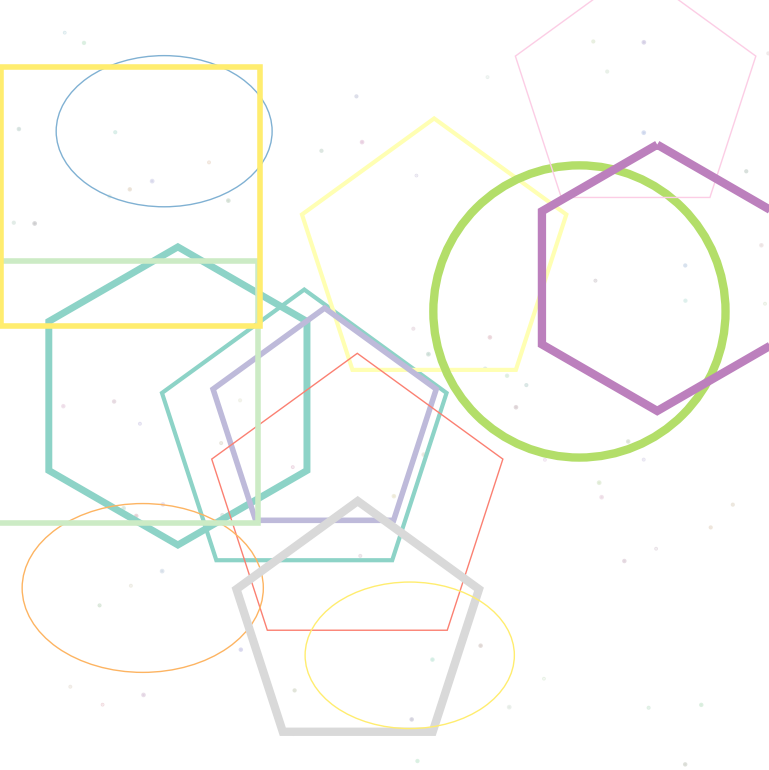[{"shape": "pentagon", "thickness": 1.5, "radius": 0.97, "center": [0.395, 0.43]}, {"shape": "hexagon", "thickness": 2.5, "radius": 0.97, "center": [0.231, 0.486]}, {"shape": "pentagon", "thickness": 1.5, "radius": 0.9, "center": [0.564, 0.666]}, {"shape": "pentagon", "thickness": 2, "radius": 0.76, "center": [0.422, 0.448]}, {"shape": "pentagon", "thickness": 0.5, "radius": 0.99, "center": [0.464, 0.342]}, {"shape": "oval", "thickness": 0.5, "radius": 0.7, "center": [0.213, 0.83]}, {"shape": "oval", "thickness": 0.5, "radius": 0.78, "center": [0.185, 0.236]}, {"shape": "circle", "thickness": 3, "radius": 0.95, "center": [0.753, 0.596]}, {"shape": "pentagon", "thickness": 0.5, "radius": 0.82, "center": [0.825, 0.876]}, {"shape": "pentagon", "thickness": 3, "radius": 0.83, "center": [0.465, 0.184]}, {"shape": "hexagon", "thickness": 3, "radius": 0.86, "center": [0.854, 0.639]}, {"shape": "square", "thickness": 2, "radius": 0.85, "center": [0.165, 0.491]}, {"shape": "square", "thickness": 2, "radius": 0.84, "center": [0.169, 0.745]}, {"shape": "oval", "thickness": 0.5, "radius": 0.68, "center": [0.532, 0.149]}]